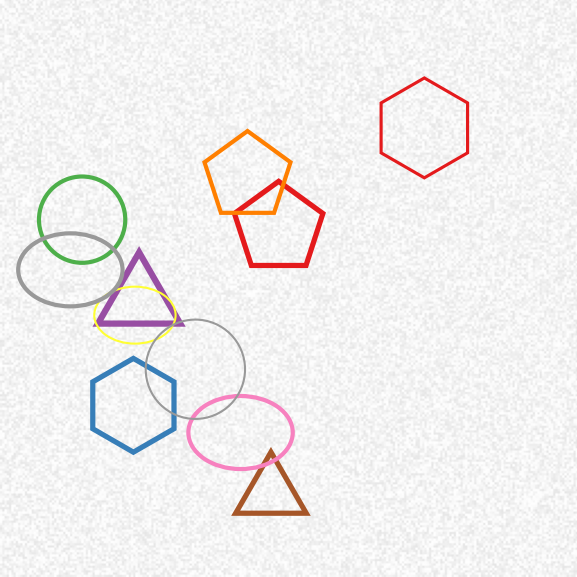[{"shape": "hexagon", "thickness": 1.5, "radius": 0.43, "center": [0.735, 0.778]}, {"shape": "pentagon", "thickness": 2.5, "radius": 0.4, "center": [0.483, 0.605]}, {"shape": "hexagon", "thickness": 2.5, "radius": 0.41, "center": [0.231, 0.297]}, {"shape": "circle", "thickness": 2, "radius": 0.37, "center": [0.142, 0.619]}, {"shape": "triangle", "thickness": 3, "radius": 0.41, "center": [0.241, 0.48]}, {"shape": "pentagon", "thickness": 2, "radius": 0.39, "center": [0.429, 0.694]}, {"shape": "oval", "thickness": 1, "radius": 0.35, "center": [0.234, 0.453]}, {"shape": "triangle", "thickness": 2.5, "radius": 0.35, "center": [0.469, 0.146]}, {"shape": "oval", "thickness": 2, "radius": 0.45, "center": [0.417, 0.25]}, {"shape": "circle", "thickness": 1, "radius": 0.43, "center": [0.338, 0.36]}, {"shape": "oval", "thickness": 2, "radius": 0.45, "center": [0.122, 0.532]}]